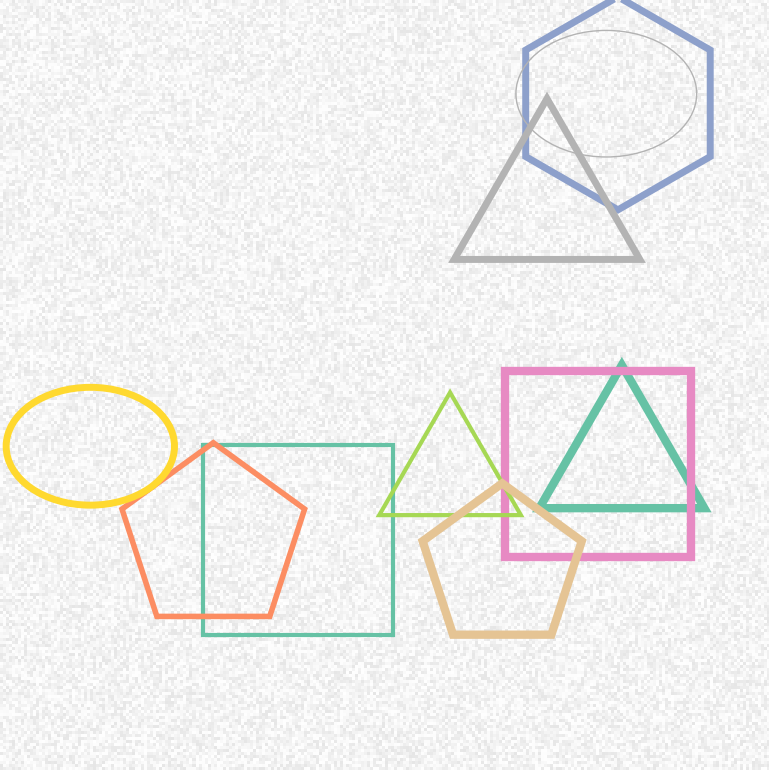[{"shape": "triangle", "thickness": 3, "radius": 0.62, "center": [0.808, 0.402]}, {"shape": "square", "thickness": 1.5, "radius": 0.62, "center": [0.387, 0.299]}, {"shape": "pentagon", "thickness": 2, "radius": 0.62, "center": [0.277, 0.3]}, {"shape": "hexagon", "thickness": 2.5, "radius": 0.69, "center": [0.803, 0.866]}, {"shape": "square", "thickness": 3, "radius": 0.6, "center": [0.776, 0.398]}, {"shape": "triangle", "thickness": 1.5, "radius": 0.53, "center": [0.584, 0.384]}, {"shape": "oval", "thickness": 2.5, "radius": 0.55, "center": [0.117, 0.42]}, {"shape": "pentagon", "thickness": 3, "radius": 0.54, "center": [0.652, 0.264]}, {"shape": "oval", "thickness": 0.5, "radius": 0.59, "center": [0.787, 0.878]}, {"shape": "triangle", "thickness": 2.5, "radius": 0.7, "center": [0.71, 0.733]}]